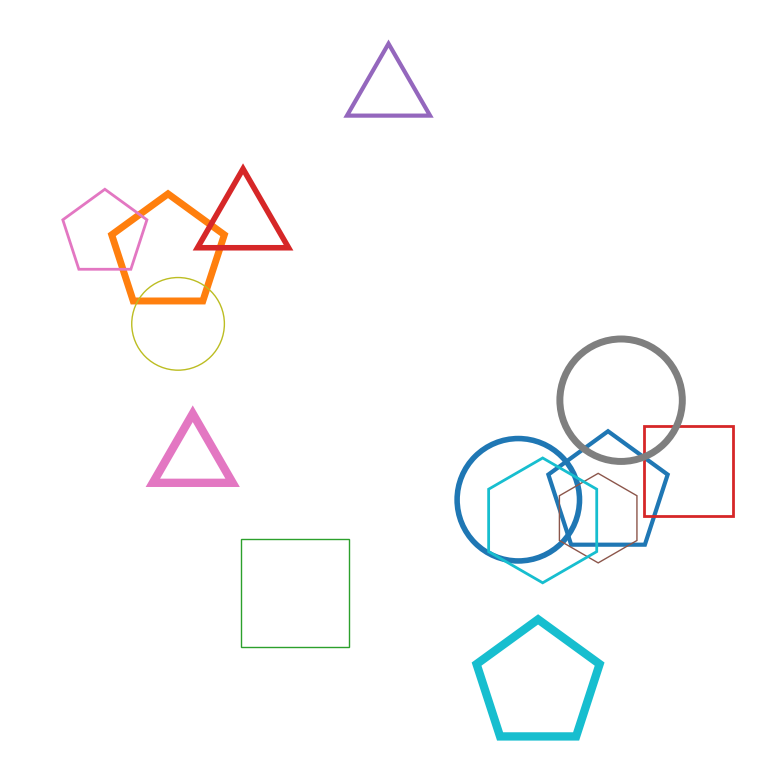[{"shape": "pentagon", "thickness": 1.5, "radius": 0.41, "center": [0.79, 0.359]}, {"shape": "circle", "thickness": 2, "radius": 0.4, "center": [0.673, 0.351]}, {"shape": "pentagon", "thickness": 2.5, "radius": 0.38, "center": [0.218, 0.671]}, {"shape": "square", "thickness": 0.5, "radius": 0.35, "center": [0.383, 0.23]}, {"shape": "square", "thickness": 1, "radius": 0.29, "center": [0.894, 0.388]}, {"shape": "triangle", "thickness": 2, "radius": 0.34, "center": [0.316, 0.712]}, {"shape": "triangle", "thickness": 1.5, "radius": 0.31, "center": [0.505, 0.881]}, {"shape": "hexagon", "thickness": 0.5, "radius": 0.29, "center": [0.777, 0.327]}, {"shape": "triangle", "thickness": 3, "radius": 0.3, "center": [0.25, 0.403]}, {"shape": "pentagon", "thickness": 1, "radius": 0.29, "center": [0.136, 0.697]}, {"shape": "circle", "thickness": 2.5, "radius": 0.4, "center": [0.807, 0.48]}, {"shape": "circle", "thickness": 0.5, "radius": 0.3, "center": [0.231, 0.579]}, {"shape": "pentagon", "thickness": 3, "radius": 0.42, "center": [0.699, 0.112]}, {"shape": "hexagon", "thickness": 1, "radius": 0.41, "center": [0.705, 0.324]}]